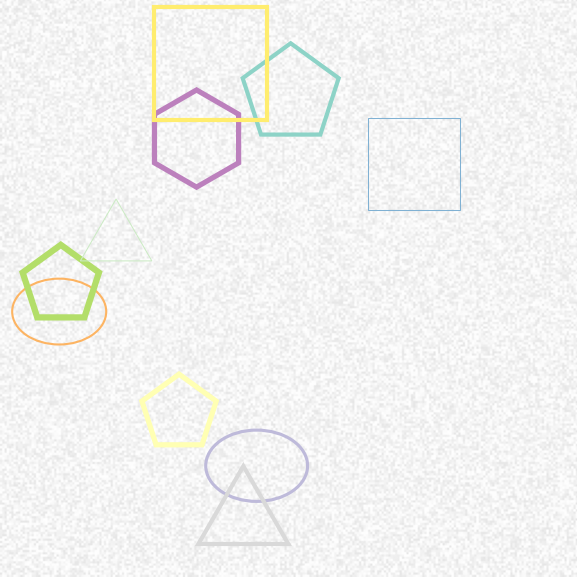[{"shape": "pentagon", "thickness": 2, "radius": 0.44, "center": [0.503, 0.837]}, {"shape": "pentagon", "thickness": 2.5, "radius": 0.34, "center": [0.31, 0.284]}, {"shape": "oval", "thickness": 1.5, "radius": 0.44, "center": [0.444, 0.193]}, {"shape": "square", "thickness": 0.5, "radius": 0.4, "center": [0.717, 0.715]}, {"shape": "oval", "thickness": 1, "radius": 0.41, "center": [0.102, 0.46]}, {"shape": "pentagon", "thickness": 3, "radius": 0.35, "center": [0.105, 0.506]}, {"shape": "triangle", "thickness": 2, "radius": 0.45, "center": [0.421, 0.102]}, {"shape": "hexagon", "thickness": 2.5, "radius": 0.42, "center": [0.34, 0.759]}, {"shape": "triangle", "thickness": 0.5, "radius": 0.36, "center": [0.201, 0.583]}, {"shape": "square", "thickness": 2, "radius": 0.49, "center": [0.365, 0.889]}]